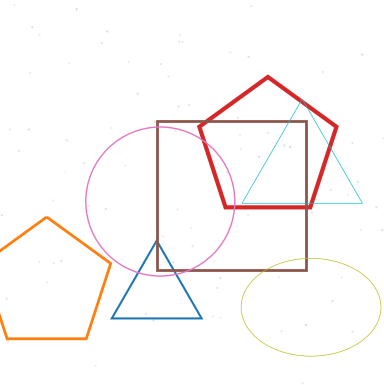[{"shape": "triangle", "thickness": 1.5, "radius": 0.67, "center": [0.407, 0.24]}, {"shape": "pentagon", "thickness": 2, "radius": 0.87, "center": [0.121, 0.262]}, {"shape": "pentagon", "thickness": 3, "radius": 0.94, "center": [0.696, 0.613]}, {"shape": "square", "thickness": 2, "radius": 0.97, "center": [0.602, 0.493]}, {"shape": "circle", "thickness": 1, "radius": 0.97, "center": [0.416, 0.477]}, {"shape": "oval", "thickness": 0.5, "radius": 0.91, "center": [0.808, 0.202]}, {"shape": "triangle", "thickness": 0.5, "radius": 0.9, "center": [0.785, 0.562]}]